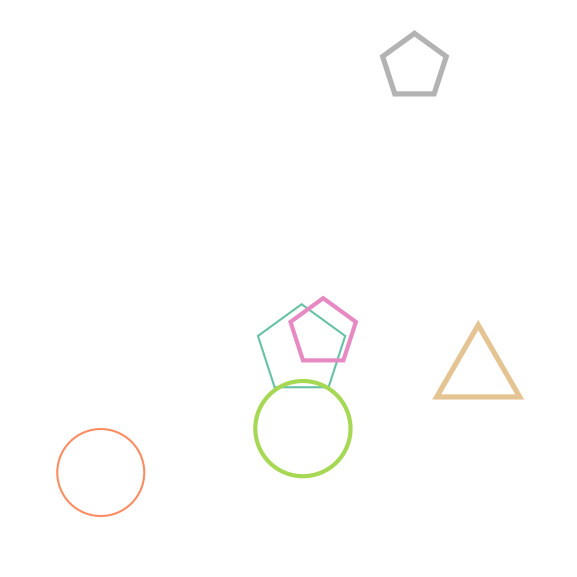[{"shape": "pentagon", "thickness": 1, "radius": 0.4, "center": [0.522, 0.393]}, {"shape": "circle", "thickness": 1, "radius": 0.38, "center": [0.174, 0.181]}, {"shape": "pentagon", "thickness": 2, "radius": 0.3, "center": [0.56, 0.423]}, {"shape": "circle", "thickness": 2, "radius": 0.41, "center": [0.525, 0.257]}, {"shape": "triangle", "thickness": 2.5, "radius": 0.42, "center": [0.828, 0.353]}, {"shape": "pentagon", "thickness": 2.5, "radius": 0.29, "center": [0.718, 0.883]}]